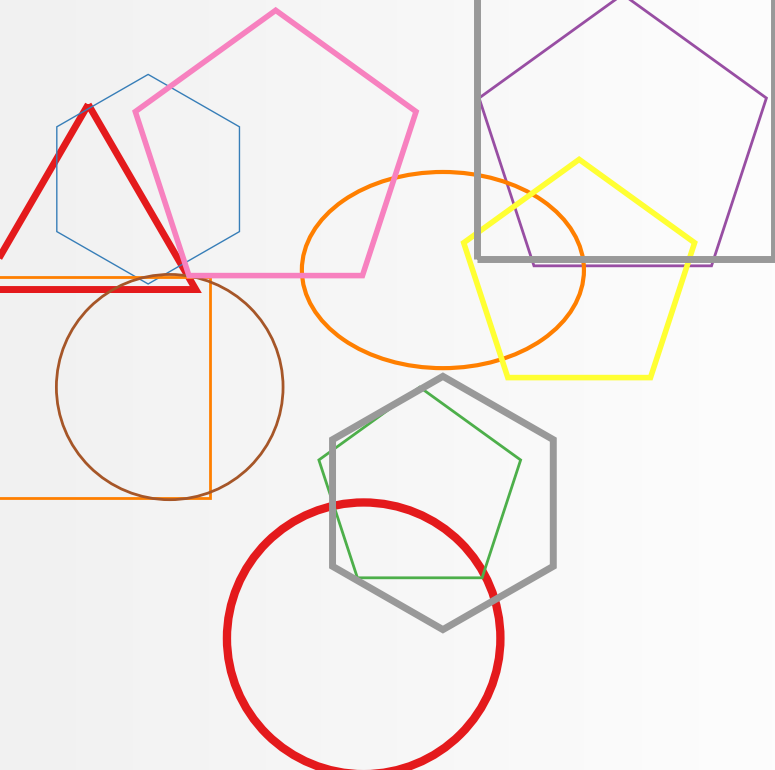[{"shape": "triangle", "thickness": 2.5, "radius": 0.8, "center": [0.114, 0.704]}, {"shape": "circle", "thickness": 3, "radius": 0.88, "center": [0.469, 0.171]}, {"shape": "hexagon", "thickness": 0.5, "radius": 0.68, "center": [0.191, 0.767]}, {"shape": "pentagon", "thickness": 1, "radius": 0.68, "center": [0.542, 0.36]}, {"shape": "pentagon", "thickness": 1, "radius": 0.97, "center": [0.804, 0.812]}, {"shape": "oval", "thickness": 1.5, "radius": 0.91, "center": [0.571, 0.649]}, {"shape": "square", "thickness": 1, "radius": 0.72, "center": [0.127, 0.497]}, {"shape": "pentagon", "thickness": 2, "radius": 0.78, "center": [0.747, 0.636]}, {"shape": "circle", "thickness": 1, "radius": 0.73, "center": [0.219, 0.497]}, {"shape": "pentagon", "thickness": 2, "radius": 0.95, "center": [0.356, 0.796]}, {"shape": "hexagon", "thickness": 2.5, "radius": 0.82, "center": [0.572, 0.347]}, {"shape": "square", "thickness": 2.5, "radius": 0.96, "center": [0.807, 0.855]}]